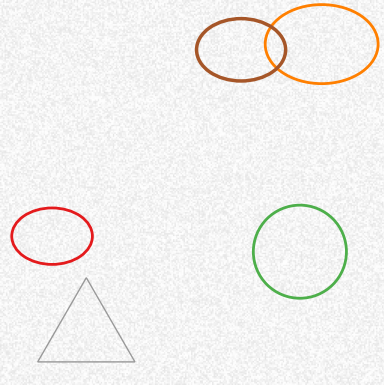[{"shape": "oval", "thickness": 2, "radius": 0.52, "center": [0.135, 0.387]}, {"shape": "circle", "thickness": 2, "radius": 0.6, "center": [0.779, 0.346]}, {"shape": "oval", "thickness": 2, "radius": 0.73, "center": [0.835, 0.885]}, {"shape": "oval", "thickness": 2.5, "radius": 0.58, "center": [0.626, 0.871]}, {"shape": "triangle", "thickness": 1, "radius": 0.73, "center": [0.224, 0.133]}]